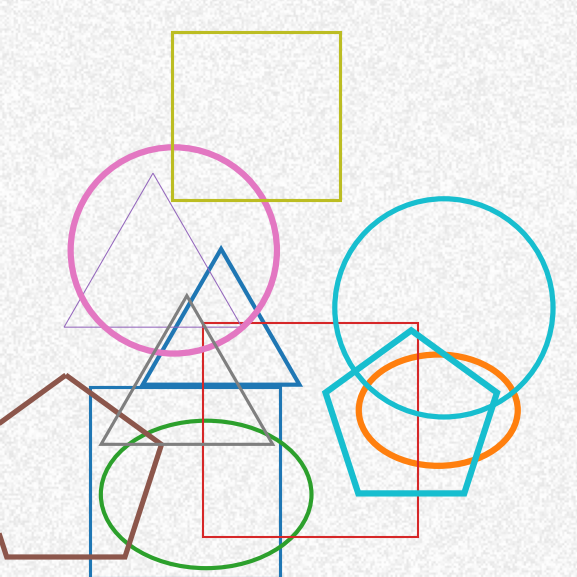[{"shape": "square", "thickness": 1.5, "radius": 0.83, "center": [0.32, 0.164]}, {"shape": "triangle", "thickness": 2, "radius": 0.78, "center": [0.383, 0.411]}, {"shape": "oval", "thickness": 3, "radius": 0.69, "center": [0.759, 0.289]}, {"shape": "oval", "thickness": 2, "radius": 0.91, "center": [0.357, 0.143]}, {"shape": "square", "thickness": 1, "radius": 0.93, "center": [0.538, 0.255]}, {"shape": "triangle", "thickness": 0.5, "radius": 0.89, "center": [0.265, 0.522]}, {"shape": "pentagon", "thickness": 2.5, "radius": 0.87, "center": [0.114, 0.176]}, {"shape": "circle", "thickness": 3, "radius": 0.89, "center": [0.301, 0.566]}, {"shape": "triangle", "thickness": 1.5, "radius": 0.86, "center": [0.324, 0.316]}, {"shape": "square", "thickness": 1.5, "radius": 0.73, "center": [0.443, 0.798]}, {"shape": "pentagon", "thickness": 3, "radius": 0.78, "center": [0.712, 0.271]}, {"shape": "circle", "thickness": 2.5, "radius": 0.94, "center": [0.769, 0.466]}]